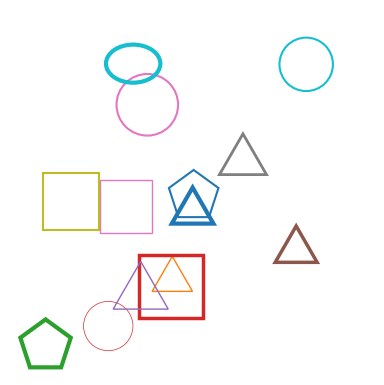[{"shape": "triangle", "thickness": 3, "radius": 0.31, "center": [0.5, 0.45]}, {"shape": "pentagon", "thickness": 1.5, "radius": 0.34, "center": [0.503, 0.491]}, {"shape": "triangle", "thickness": 1, "radius": 0.3, "center": [0.448, 0.274]}, {"shape": "pentagon", "thickness": 3, "radius": 0.34, "center": [0.118, 0.102]}, {"shape": "circle", "thickness": 0.5, "radius": 0.32, "center": [0.281, 0.153]}, {"shape": "square", "thickness": 2.5, "radius": 0.41, "center": [0.444, 0.256]}, {"shape": "triangle", "thickness": 1, "radius": 0.41, "center": [0.365, 0.238]}, {"shape": "triangle", "thickness": 2.5, "radius": 0.31, "center": [0.769, 0.35]}, {"shape": "square", "thickness": 1, "radius": 0.34, "center": [0.327, 0.464]}, {"shape": "circle", "thickness": 1.5, "radius": 0.4, "center": [0.383, 0.728]}, {"shape": "triangle", "thickness": 2, "radius": 0.35, "center": [0.631, 0.582]}, {"shape": "square", "thickness": 1.5, "radius": 0.37, "center": [0.184, 0.477]}, {"shape": "circle", "thickness": 1.5, "radius": 0.35, "center": [0.795, 0.833]}, {"shape": "oval", "thickness": 3, "radius": 0.35, "center": [0.346, 0.835]}]